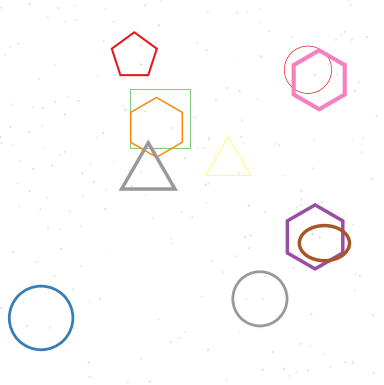[{"shape": "pentagon", "thickness": 1.5, "radius": 0.31, "center": [0.349, 0.855]}, {"shape": "circle", "thickness": 0.5, "radius": 0.31, "center": [0.8, 0.819]}, {"shape": "circle", "thickness": 2, "radius": 0.41, "center": [0.107, 0.174]}, {"shape": "square", "thickness": 0.5, "radius": 0.39, "center": [0.416, 0.693]}, {"shape": "hexagon", "thickness": 2.5, "radius": 0.42, "center": [0.818, 0.385]}, {"shape": "hexagon", "thickness": 1, "radius": 0.39, "center": [0.406, 0.669]}, {"shape": "triangle", "thickness": 0.5, "radius": 0.34, "center": [0.593, 0.578]}, {"shape": "oval", "thickness": 2.5, "radius": 0.33, "center": [0.843, 0.368]}, {"shape": "hexagon", "thickness": 3, "radius": 0.38, "center": [0.829, 0.793]}, {"shape": "triangle", "thickness": 2.5, "radius": 0.4, "center": [0.385, 0.549]}, {"shape": "circle", "thickness": 2, "radius": 0.35, "center": [0.675, 0.224]}]